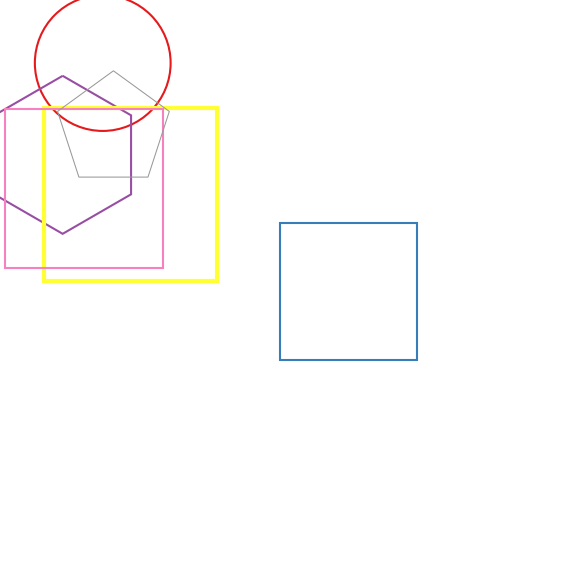[{"shape": "circle", "thickness": 1, "radius": 0.59, "center": [0.178, 0.89]}, {"shape": "square", "thickness": 1, "radius": 0.59, "center": [0.603, 0.495]}, {"shape": "hexagon", "thickness": 1, "radius": 0.68, "center": [0.109, 0.731]}, {"shape": "square", "thickness": 2, "radius": 0.75, "center": [0.226, 0.662]}, {"shape": "square", "thickness": 1, "radius": 0.69, "center": [0.145, 0.673]}, {"shape": "pentagon", "thickness": 0.5, "radius": 0.51, "center": [0.196, 0.775]}]